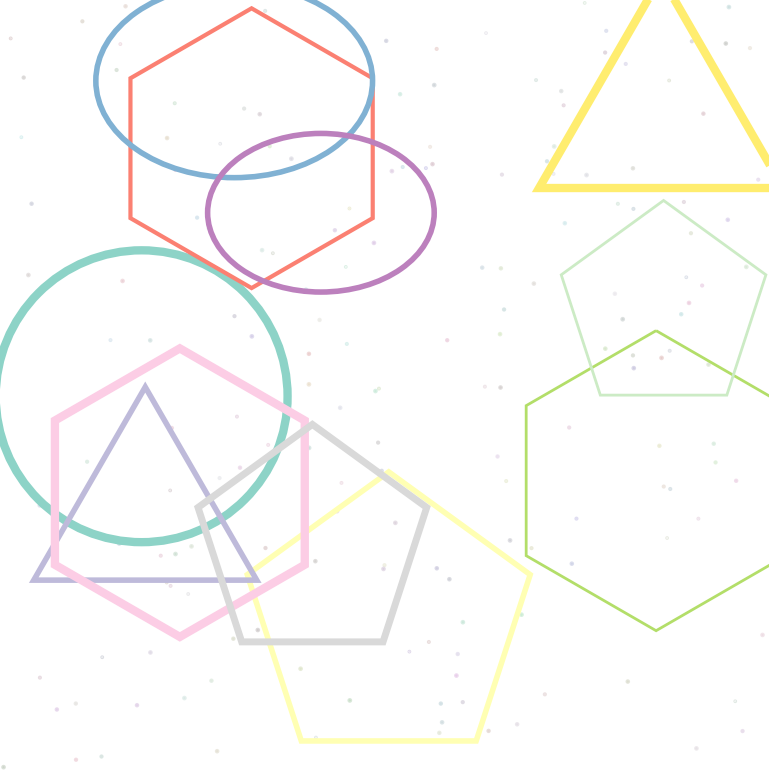[{"shape": "circle", "thickness": 3, "radius": 0.95, "center": [0.184, 0.485]}, {"shape": "pentagon", "thickness": 2, "radius": 0.97, "center": [0.505, 0.194]}, {"shape": "triangle", "thickness": 2, "radius": 0.84, "center": [0.189, 0.33]}, {"shape": "hexagon", "thickness": 1.5, "radius": 0.91, "center": [0.327, 0.808]}, {"shape": "oval", "thickness": 2, "radius": 0.9, "center": [0.304, 0.895]}, {"shape": "hexagon", "thickness": 1, "radius": 0.97, "center": [0.852, 0.376]}, {"shape": "hexagon", "thickness": 3, "radius": 0.94, "center": [0.234, 0.36]}, {"shape": "pentagon", "thickness": 2.5, "radius": 0.78, "center": [0.406, 0.293]}, {"shape": "oval", "thickness": 2, "radius": 0.74, "center": [0.417, 0.724]}, {"shape": "pentagon", "thickness": 1, "radius": 0.7, "center": [0.862, 0.6]}, {"shape": "triangle", "thickness": 3, "radius": 0.91, "center": [0.859, 0.847]}]